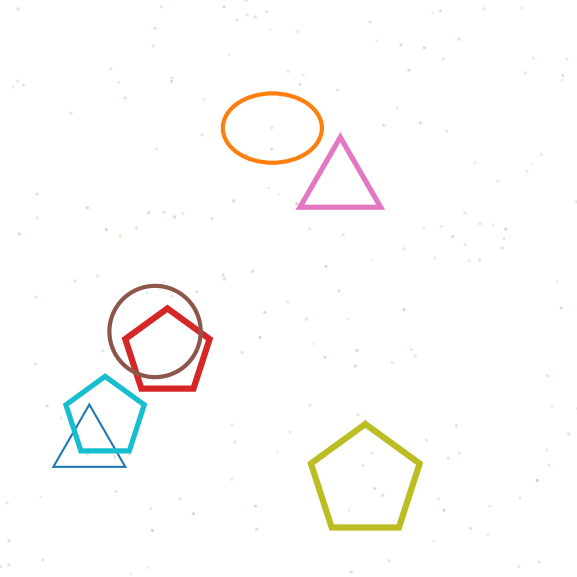[{"shape": "triangle", "thickness": 1, "radius": 0.36, "center": [0.155, 0.227]}, {"shape": "oval", "thickness": 2, "radius": 0.43, "center": [0.472, 0.777]}, {"shape": "pentagon", "thickness": 3, "radius": 0.38, "center": [0.29, 0.388]}, {"shape": "circle", "thickness": 2, "radius": 0.4, "center": [0.268, 0.425]}, {"shape": "triangle", "thickness": 2.5, "radius": 0.4, "center": [0.589, 0.681]}, {"shape": "pentagon", "thickness": 3, "radius": 0.49, "center": [0.633, 0.166]}, {"shape": "pentagon", "thickness": 2.5, "radius": 0.36, "center": [0.182, 0.276]}]